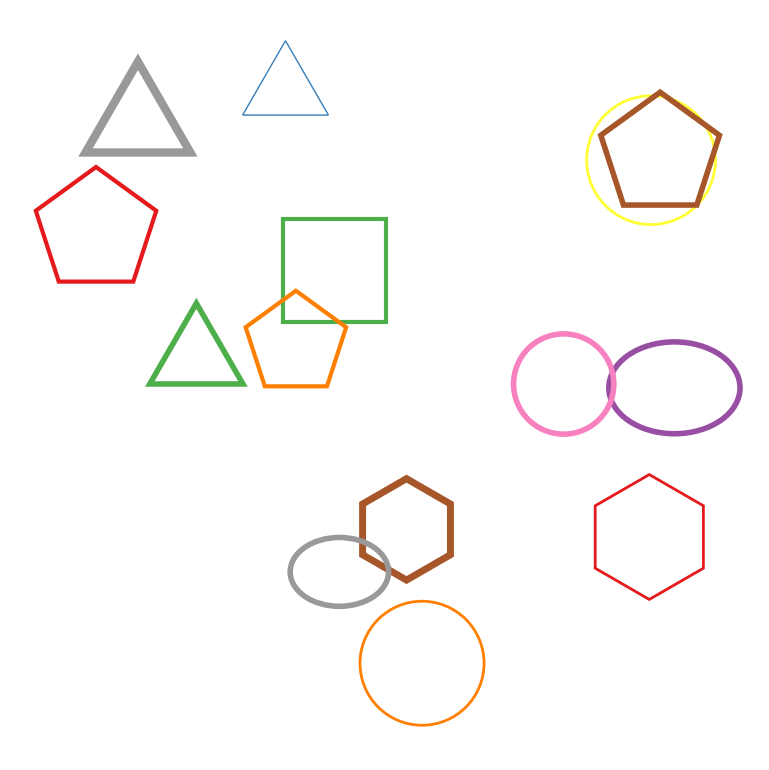[{"shape": "pentagon", "thickness": 1.5, "radius": 0.41, "center": [0.125, 0.701]}, {"shape": "hexagon", "thickness": 1, "radius": 0.41, "center": [0.843, 0.303]}, {"shape": "triangle", "thickness": 0.5, "radius": 0.32, "center": [0.371, 0.883]}, {"shape": "triangle", "thickness": 2, "radius": 0.35, "center": [0.255, 0.536]}, {"shape": "square", "thickness": 1.5, "radius": 0.33, "center": [0.435, 0.648]}, {"shape": "oval", "thickness": 2, "radius": 0.43, "center": [0.876, 0.496]}, {"shape": "pentagon", "thickness": 1.5, "radius": 0.34, "center": [0.384, 0.554]}, {"shape": "circle", "thickness": 1, "radius": 0.4, "center": [0.548, 0.139]}, {"shape": "circle", "thickness": 1, "radius": 0.42, "center": [0.845, 0.792]}, {"shape": "hexagon", "thickness": 2.5, "radius": 0.33, "center": [0.528, 0.312]}, {"shape": "pentagon", "thickness": 2, "radius": 0.41, "center": [0.857, 0.799]}, {"shape": "circle", "thickness": 2, "radius": 0.33, "center": [0.732, 0.501]}, {"shape": "triangle", "thickness": 3, "radius": 0.39, "center": [0.179, 0.841]}, {"shape": "oval", "thickness": 2, "radius": 0.32, "center": [0.441, 0.257]}]